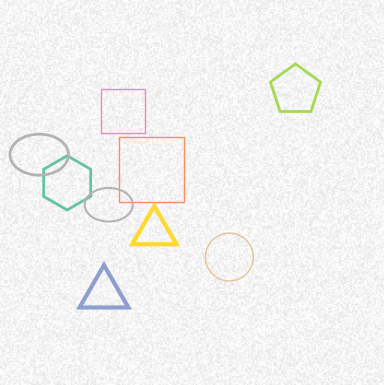[{"shape": "hexagon", "thickness": 2, "radius": 0.35, "center": [0.175, 0.525]}, {"shape": "square", "thickness": 1, "radius": 0.42, "center": [0.393, 0.56]}, {"shape": "triangle", "thickness": 3, "radius": 0.37, "center": [0.27, 0.238]}, {"shape": "square", "thickness": 1, "radius": 0.29, "center": [0.319, 0.712]}, {"shape": "pentagon", "thickness": 2, "radius": 0.34, "center": [0.768, 0.766]}, {"shape": "triangle", "thickness": 3, "radius": 0.33, "center": [0.401, 0.399]}, {"shape": "circle", "thickness": 1, "radius": 0.31, "center": [0.596, 0.332]}, {"shape": "oval", "thickness": 2, "radius": 0.38, "center": [0.102, 0.598]}, {"shape": "oval", "thickness": 1.5, "radius": 0.31, "center": [0.282, 0.468]}]